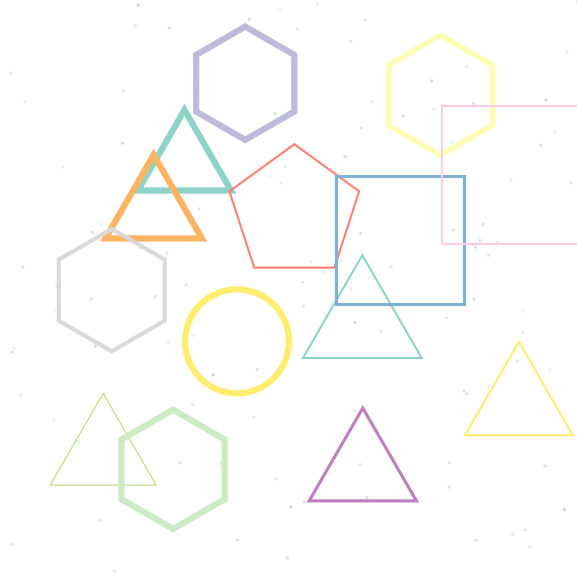[{"shape": "triangle", "thickness": 3, "radius": 0.47, "center": [0.32, 0.716]}, {"shape": "triangle", "thickness": 1, "radius": 0.59, "center": [0.627, 0.439]}, {"shape": "hexagon", "thickness": 2.5, "radius": 0.52, "center": [0.763, 0.834]}, {"shape": "hexagon", "thickness": 3, "radius": 0.49, "center": [0.425, 0.855]}, {"shape": "pentagon", "thickness": 1, "radius": 0.59, "center": [0.51, 0.631]}, {"shape": "square", "thickness": 1.5, "radius": 0.55, "center": [0.692, 0.584]}, {"shape": "triangle", "thickness": 3, "radius": 0.48, "center": [0.266, 0.634]}, {"shape": "triangle", "thickness": 0.5, "radius": 0.53, "center": [0.179, 0.212]}, {"shape": "square", "thickness": 1, "radius": 0.59, "center": [0.884, 0.696]}, {"shape": "hexagon", "thickness": 2, "radius": 0.53, "center": [0.194, 0.497]}, {"shape": "triangle", "thickness": 1.5, "radius": 0.54, "center": [0.628, 0.185]}, {"shape": "hexagon", "thickness": 3, "radius": 0.52, "center": [0.3, 0.186]}, {"shape": "triangle", "thickness": 1, "radius": 0.54, "center": [0.899, 0.299]}, {"shape": "circle", "thickness": 3, "radius": 0.45, "center": [0.41, 0.408]}]